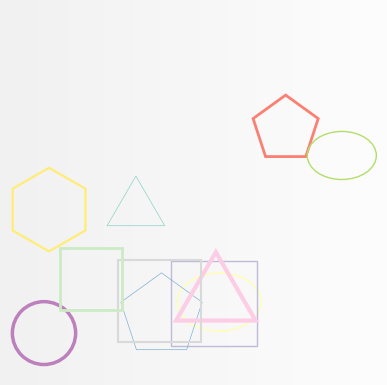[{"shape": "triangle", "thickness": 0.5, "radius": 0.43, "center": [0.351, 0.457]}, {"shape": "oval", "thickness": 1, "radius": 0.54, "center": [0.566, 0.215]}, {"shape": "square", "thickness": 1, "radius": 0.55, "center": [0.552, 0.212]}, {"shape": "pentagon", "thickness": 2, "radius": 0.44, "center": [0.737, 0.665]}, {"shape": "pentagon", "thickness": 0.5, "radius": 0.55, "center": [0.417, 0.181]}, {"shape": "oval", "thickness": 1, "radius": 0.45, "center": [0.882, 0.596]}, {"shape": "triangle", "thickness": 3, "radius": 0.59, "center": [0.557, 0.227]}, {"shape": "square", "thickness": 1.5, "radius": 0.53, "center": [0.412, 0.219]}, {"shape": "circle", "thickness": 2.5, "radius": 0.41, "center": [0.114, 0.135]}, {"shape": "square", "thickness": 2, "radius": 0.4, "center": [0.234, 0.276]}, {"shape": "hexagon", "thickness": 1.5, "radius": 0.54, "center": [0.126, 0.456]}]